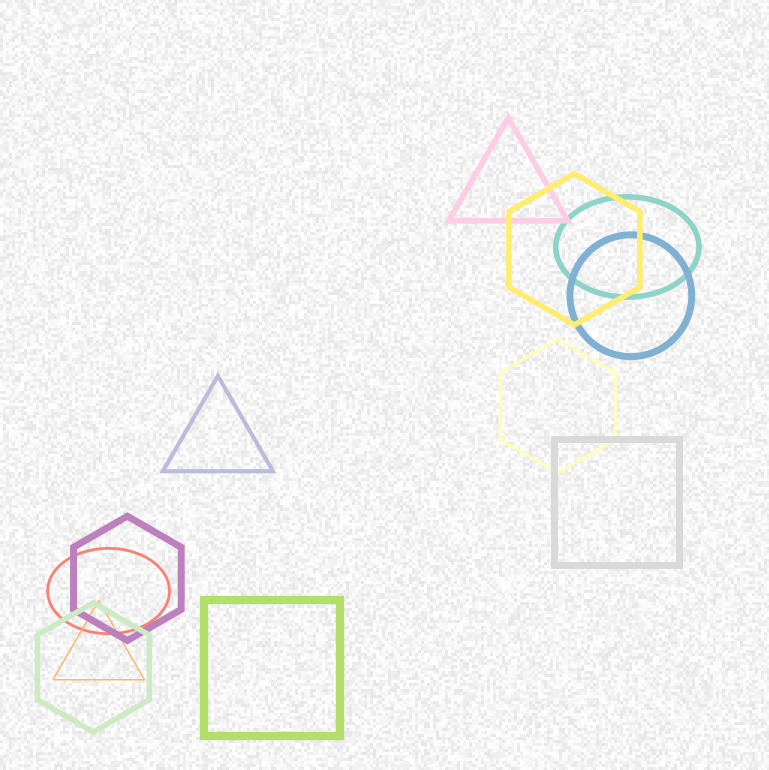[{"shape": "oval", "thickness": 2, "radius": 0.46, "center": [0.815, 0.679]}, {"shape": "hexagon", "thickness": 1, "radius": 0.43, "center": [0.725, 0.473]}, {"shape": "triangle", "thickness": 1.5, "radius": 0.41, "center": [0.283, 0.429]}, {"shape": "oval", "thickness": 1, "radius": 0.4, "center": [0.141, 0.232]}, {"shape": "circle", "thickness": 2.5, "radius": 0.4, "center": [0.819, 0.616]}, {"shape": "triangle", "thickness": 0.5, "radius": 0.34, "center": [0.128, 0.151]}, {"shape": "square", "thickness": 3, "radius": 0.44, "center": [0.353, 0.133]}, {"shape": "triangle", "thickness": 2, "radius": 0.45, "center": [0.66, 0.758]}, {"shape": "square", "thickness": 2.5, "radius": 0.41, "center": [0.801, 0.348]}, {"shape": "hexagon", "thickness": 2.5, "radius": 0.4, "center": [0.165, 0.249]}, {"shape": "hexagon", "thickness": 2, "radius": 0.42, "center": [0.121, 0.133]}, {"shape": "hexagon", "thickness": 2, "radius": 0.49, "center": [0.746, 0.676]}]